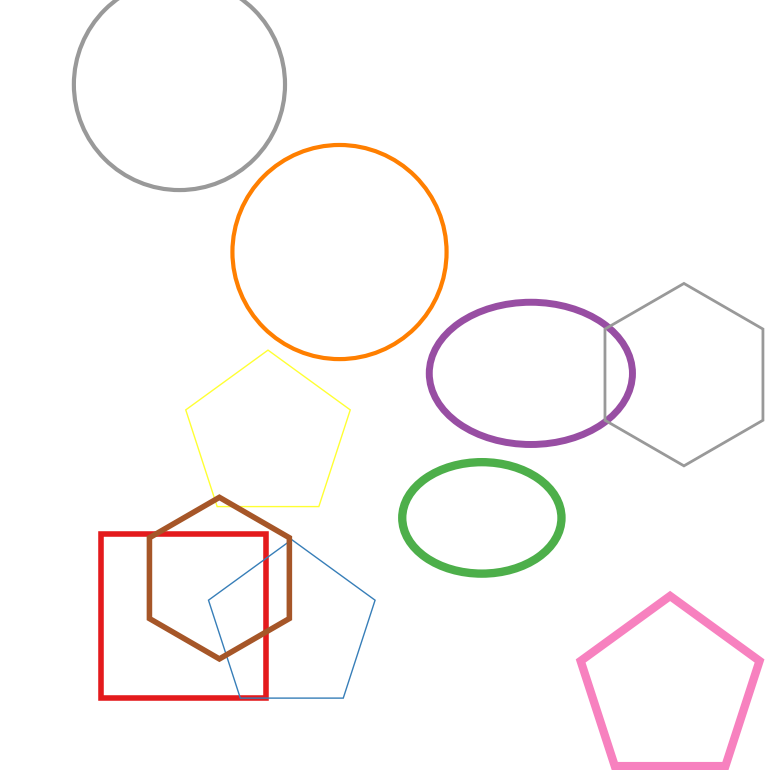[{"shape": "square", "thickness": 2, "radius": 0.54, "center": [0.238, 0.2]}, {"shape": "pentagon", "thickness": 0.5, "radius": 0.57, "center": [0.379, 0.185]}, {"shape": "oval", "thickness": 3, "radius": 0.52, "center": [0.626, 0.327]}, {"shape": "oval", "thickness": 2.5, "radius": 0.66, "center": [0.689, 0.515]}, {"shape": "circle", "thickness": 1.5, "radius": 0.7, "center": [0.441, 0.673]}, {"shape": "pentagon", "thickness": 0.5, "radius": 0.56, "center": [0.348, 0.433]}, {"shape": "hexagon", "thickness": 2, "radius": 0.52, "center": [0.285, 0.249]}, {"shape": "pentagon", "thickness": 3, "radius": 0.61, "center": [0.87, 0.104]}, {"shape": "circle", "thickness": 1.5, "radius": 0.69, "center": [0.233, 0.89]}, {"shape": "hexagon", "thickness": 1, "radius": 0.59, "center": [0.888, 0.513]}]